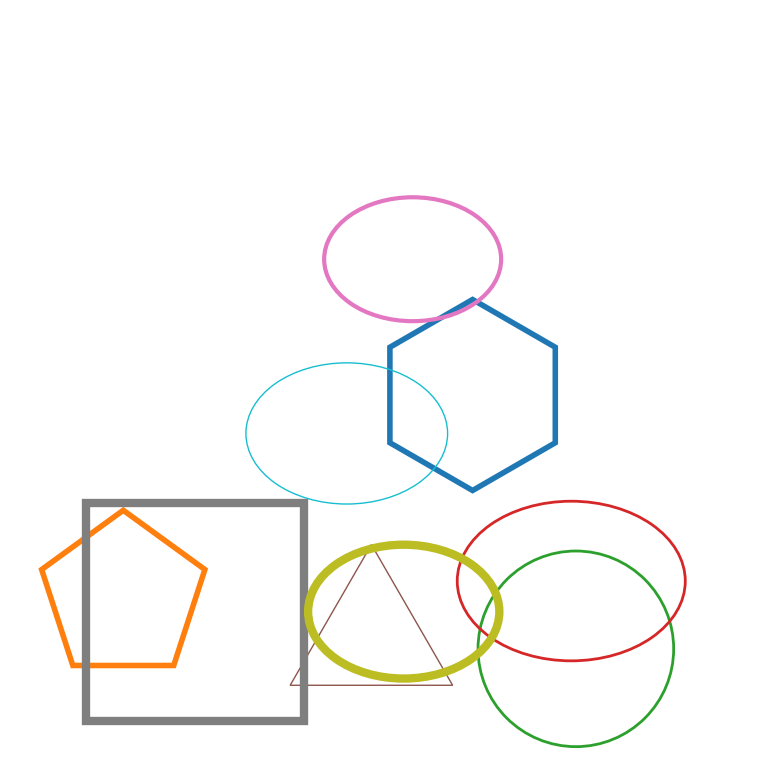[{"shape": "hexagon", "thickness": 2, "radius": 0.62, "center": [0.614, 0.487]}, {"shape": "pentagon", "thickness": 2, "radius": 0.56, "center": [0.16, 0.226]}, {"shape": "circle", "thickness": 1, "radius": 0.64, "center": [0.748, 0.157]}, {"shape": "oval", "thickness": 1, "radius": 0.74, "center": [0.742, 0.245]}, {"shape": "triangle", "thickness": 0.5, "radius": 0.61, "center": [0.482, 0.171]}, {"shape": "oval", "thickness": 1.5, "radius": 0.57, "center": [0.536, 0.663]}, {"shape": "square", "thickness": 3, "radius": 0.71, "center": [0.253, 0.205]}, {"shape": "oval", "thickness": 3, "radius": 0.62, "center": [0.524, 0.206]}, {"shape": "oval", "thickness": 0.5, "radius": 0.65, "center": [0.45, 0.437]}]